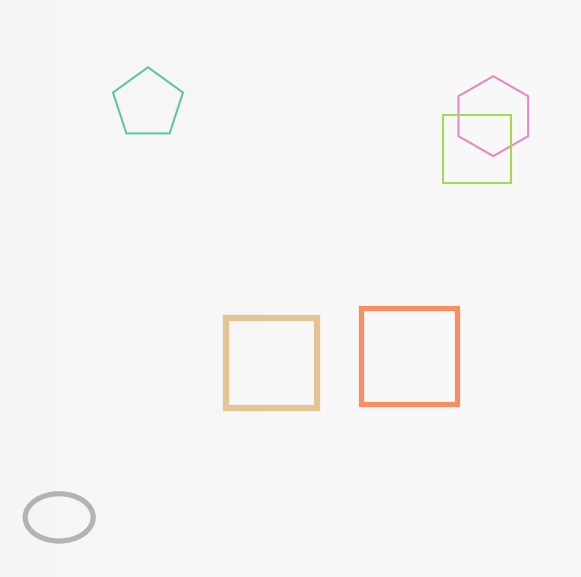[{"shape": "pentagon", "thickness": 1, "radius": 0.32, "center": [0.255, 0.819]}, {"shape": "square", "thickness": 2.5, "radius": 0.41, "center": [0.704, 0.383]}, {"shape": "hexagon", "thickness": 1, "radius": 0.35, "center": [0.849, 0.798]}, {"shape": "square", "thickness": 1, "radius": 0.29, "center": [0.82, 0.741]}, {"shape": "square", "thickness": 3, "radius": 0.39, "center": [0.467, 0.37]}, {"shape": "oval", "thickness": 2.5, "radius": 0.29, "center": [0.102, 0.103]}]